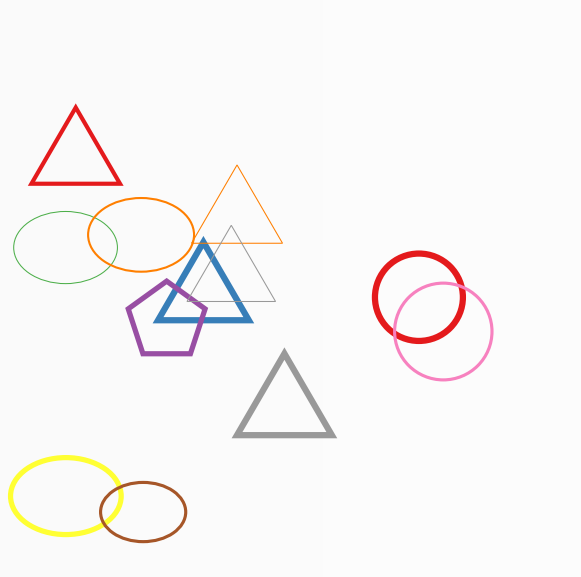[{"shape": "triangle", "thickness": 2, "radius": 0.44, "center": [0.13, 0.725]}, {"shape": "circle", "thickness": 3, "radius": 0.38, "center": [0.721, 0.484]}, {"shape": "triangle", "thickness": 3, "radius": 0.45, "center": [0.35, 0.49]}, {"shape": "oval", "thickness": 0.5, "radius": 0.45, "center": [0.113, 0.57]}, {"shape": "pentagon", "thickness": 2.5, "radius": 0.35, "center": [0.287, 0.443]}, {"shape": "oval", "thickness": 1, "radius": 0.46, "center": [0.243, 0.592]}, {"shape": "triangle", "thickness": 0.5, "radius": 0.45, "center": [0.408, 0.623]}, {"shape": "oval", "thickness": 2.5, "radius": 0.48, "center": [0.113, 0.14]}, {"shape": "oval", "thickness": 1.5, "radius": 0.37, "center": [0.246, 0.112]}, {"shape": "circle", "thickness": 1.5, "radius": 0.42, "center": [0.763, 0.425]}, {"shape": "triangle", "thickness": 0.5, "radius": 0.44, "center": [0.398, 0.521]}, {"shape": "triangle", "thickness": 3, "radius": 0.47, "center": [0.489, 0.293]}]